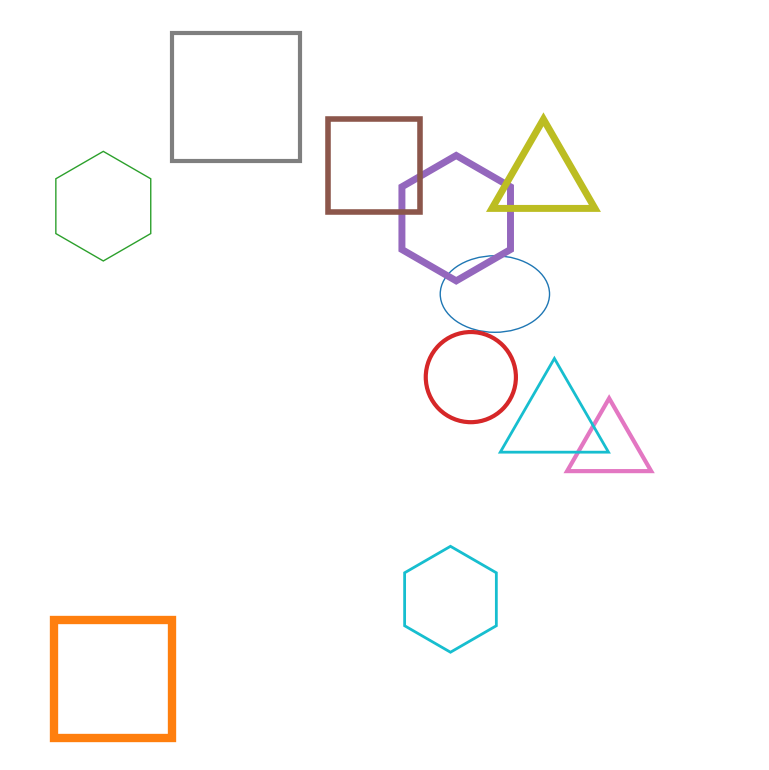[{"shape": "oval", "thickness": 0.5, "radius": 0.35, "center": [0.643, 0.618]}, {"shape": "square", "thickness": 3, "radius": 0.38, "center": [0.146, 0.119]}, {"shape": "hexagon", "thickness": 0.5, "radius": 0.36, "center": [0.134, 0.732]}, {"shape": "circle", "thickness": 1.5, "radius": 0.29, "center": [0.611, 0.51]}, {"shape": "hexagon", "thickness": 2.5, "radius": 0.41, "center": [0.592, 0.717]}, {"shape": "square", "thickness": 2, "radius": 0.3, "center": [0.485, 0.785]}, {"shape": "triangle", "thickness": 1.5, "radius": 0.32, "center": [0.791, 0.42]}, {"shape": "square", "thickness": 1.5, "radius": 0.41, "center": [0.307, 0.874]}, {"shape": "triangle", "thickness": 2.5, "radius": 0.39, "center": [0.706, 0.768]}, {"shape": "triangle", "thickness": 1, "radius": 0.41, "center": [0.72, 0.453]}, {"shape": "hexagon", "thickness": 1, "radius": 0.34, "center": [0.585, 0.222]}]